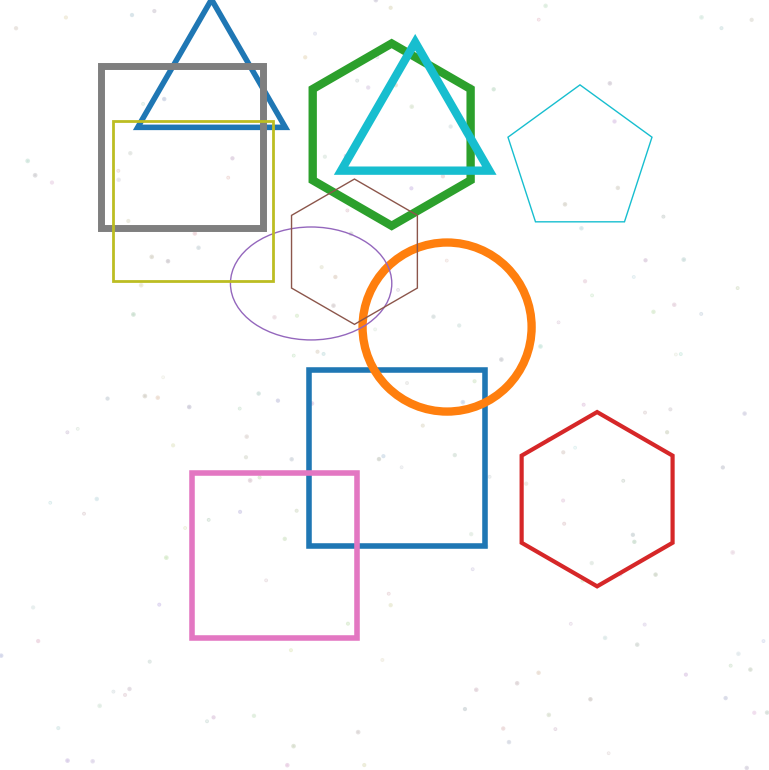[{"shape": "triangle", "thickness": 2, "radius": 0.55, "center": [0.275, 0.89]}, {"shape": "square", "thickness": 2, "radius": 0.57, "center": [0.516, 0.405]}, {"shape": "circle", "thickness": 3, "radius": 0.55, "center": [0.581, 0.575]}, {"shape": "hexagon", "thickness": 3, "radius": 0.59, "center": [0.509, 0.825]}, {"shape": "hexagon", "thickness": 1.5, "radius": 0.57, "center": [0.775, 0.352]}, {"shape": "oval", "thickness": 0.5, "radius": 0.52, "center": [0.404, 0.632]}, {"shape": "hexagon", "thickness": 0.5, "radius": 0.47, "center": [0.46, 0.673]}, {"shape": "square", "thickness": 2, "radius": 0.54, "center": [0.357, 0.278]}, {"shape": "square", "thickness": 2.5, "radius": 0.53, "center": [0.236, 0.809]}, {"shape": "square", "thickness": 1, "radius": 0.52, "center": [0.251, 0.739]}, {"shape": "pentagon", "thickness": 0.5, "radius": 0.49, "center": [0.753, 0.791]}, {"shape": "triangle", "thickness": 3, "radius": 0.56, "center": [0.539, 0.834]}]